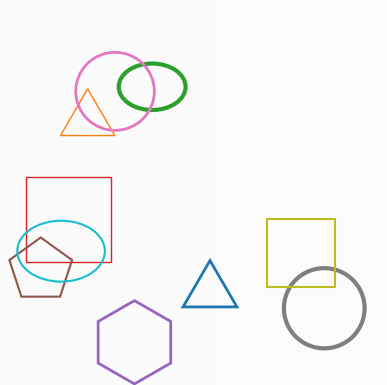[{"shape": "triangle", "thickness": 2, "radius": 0.4, "center": [0.542, 0.243]}, {"shape": "triangle", "thickness": 1, "radius": 0.4, "center": [0.226, 0.688]}, {"shape": "oval", "thickness": 3, "radius": 0.43, "center": [0.393, 0.775]}, {"shape": "square", "thickness": 1, "radius": 0.55, "center": [0.177, 0.43]}, {"shape": "hexagon", "thickness": 2, "radius": 0.54, "center": [0.347, 0.111]}, {"shape": "pentagon", "thickness": 1.5, "radius": 0.42, "center": [0.105, 0.298]}, {"shape": "circle", "thickness": 2, "radius": 0.51, "center": [0.297, 0.763]}, {"shape": "circle", "thickness": 3, "radius": 0.52, "center": [0.837, 0.199]}, {"shape": "square", "thickness": 1.5, "radius": 0.44, "center": [0.776, 0.342]}, {"shape": "oval", "thickness": 1.5, "radius": 0.57, "center": [0.158, 0.348]}]